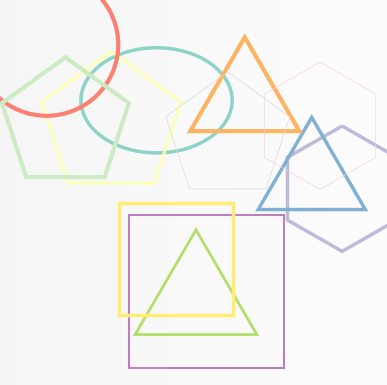[{"shape": "oval", "thickness": 2.5, "radius": 0.98, "center": [0.404, 0.739]}, {"shape": "pentagon", "thickness": 2, "radius": 0.94, "center": [0.287, 0.677]}, {"shape": "hexagon", "thickness": 2.5, "radius": 0.81, "center": [0.883, 0.51]}, {"shape": "circle", "thickness": 3, "radius": 0.92, "center": [0.12, 0.884]}, {"shape": "triangle", "thickness": 2.5, "radius": 0.8, "center": [0.805, 0.536]}, {"shape": "triangle", "thickness": 3, "radius": 0.81, "center": [0.632, 0.741]}, {"shape": "triangle", "thickness": 2, "radius": 0.91, "center": [0.506, 0.222]}, {"shape": "hexagon", "thickness": 0.5, "radius": 0.83, "center": [0.826, 0.673]}, {"shape": "pentagon", "thickness": 0.5, "radius": 0.84, "center": [0.588, 0.645]}, {"shape": "square", "thickness": 1.5, "radius": 1.0, "center": [0.533, 0.243]}, {"shape": "pentagon", "thickness": 3, "radius": 0.86, "center": [0.169, 0.679]}, {"shape": "square", "thickness": 2.5, "radius": 0.73, "center": [0.454, 0.327]}]